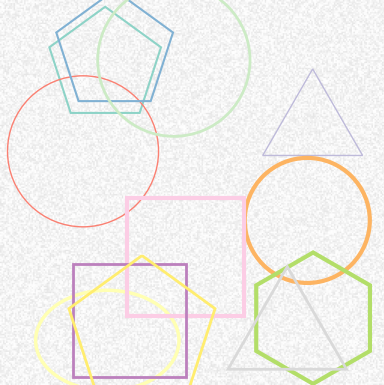[{"shape": "pentagon", "thickness": 1.5, "radius": 0.76, "center": [0.273, 0.83]}, {"shape": "oval", "thickness": 2.5, "radius": 0.93, "center": [0.279, 0.116]}, {"shape": "triangle", "thickness": 1, "radius": 0.75, "center": [0.812, 0.671]}, {"shape": "circle", "thickness": 1, "radius": 0.98, "center": [0.216, 0.607]}, {"shape": "pentagon", "thickness": 1.5, "radius": 0.8, "center": [0.298, 0.866]}, {"shape": "circle", "thickness": 3, "radius": 0.81, "center": [0.798, 0.427]}, {"shape": "hexagon", "thickness": 3, "radius": 0.85, "center": [0.813, 0.174]}, {"shape": "square", "thickness": 3, "radius": 0.76, "center": [0.481, 0.333]}, {"shape": "triangle", "thickness": 2, "radius": 0.89, "center": [0.746, 0.13]}, {"shape": "square", "thickness": 2, "radius": 0.73, "center": [0.337, 0.168]}, {"shape": "circle", "thickness": 2, "radius": 0.99, "center": [0.452, 0.844]}, {"shape": "pentagon", "thickness": 2, "radius": 1.0, "center": [0.369, 0.137]}]